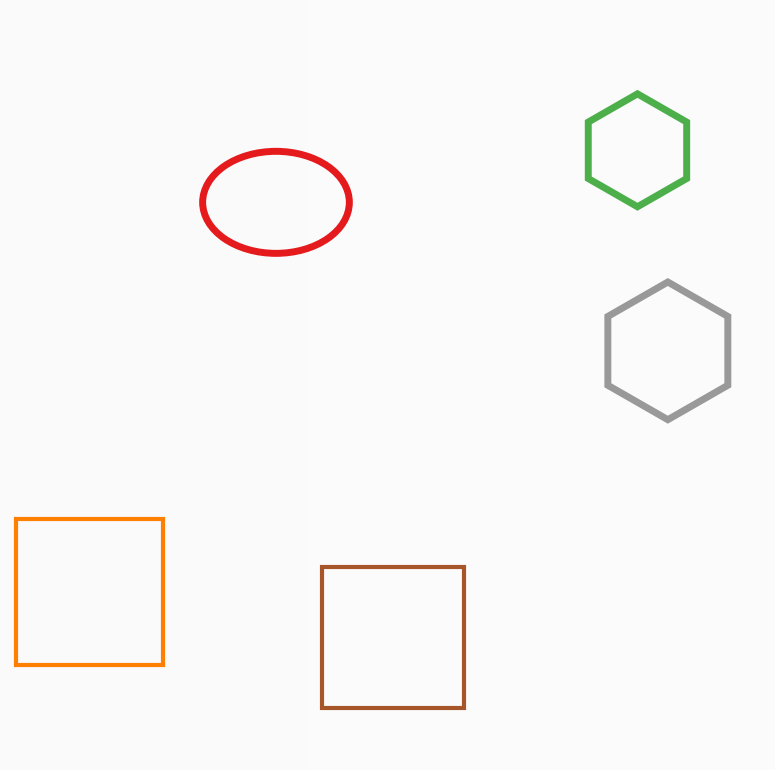[{"shape": "oval", "thickness": 2.5, "radius": 0.47, "center": [0.356, 0.737]}, {"shape": "hexagon", "thickness": 2.5, "radius": 0.37, "center": [0.823, 0.805]}, {"shape": "square", "thickness": 1.5, "radius": 0.47, "center": [0.115, 0.231]}, {"shape": "square", "thickness": 1.5, "radius": 0.46, "center": [0.507, 0.172]}, {"shape": "hexagon", "thickness": 2.5, "radius": 0.45, "center": [0.862, 0.544]}]